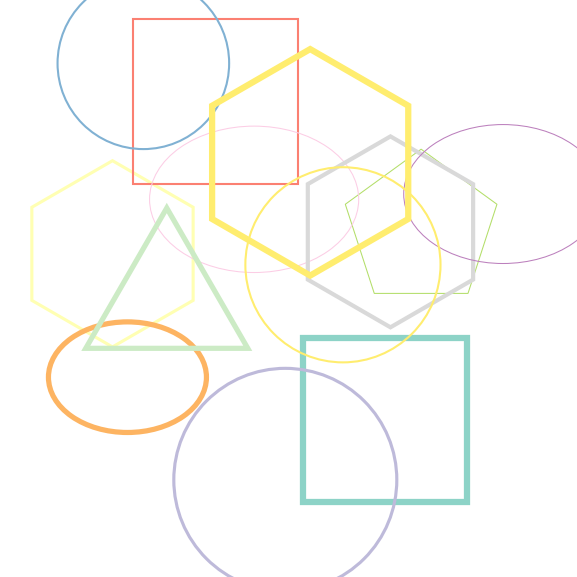[{"shape": "square", "thickness": 3, "radius": 0.71, "center": [0.667, 0.272]}, {"shape": "hexagon", "thickness": 1.5, "radius": 0.81, "center": [0.195, 0.56]}, {"shape": "circle", "thickness": 1.5, "radius": 0.97, "center": [0.494, 0.168]}, {"shape": "square", "thickness": 1, "radius": 0.71, "center": [0.372, 0.823]}, {"shape": "circle", "thickness": 1, "radius": 0.74, "center": [0.248, 0.89]}, {"shape": "oval", "thickness": 2.5, "radius": 0.68, "center": [0.221, 0.346]}, {"shape": "pentagon", "thickness": 0.5, "radius": 0.69, "center": [0.729, 0.603]}, {"shape": "oval", "thickness": 0.5, "radius": 0.91, "center": [0.44, 0.654]}, {"shape": "hexagon", "thickness": 2, "radius": 0.83, "center": [0.676, 0.598]}, {"shape": "oval", "thickness": 0.5, "radius": 0.86, "center": [0.871, 0.663]}, {"shape": "triangle", "thickness": 2.5, "radius": 0.81, "center": [0.289, 0.477]}, {"shape": "hexagon", "thickness": 3, "radius": 0.98, "center": [0.537, 0.718]}, {"shape": "circle", "thickness": 1, "radius": 0.84, "center": [0.594, 0.541]}]